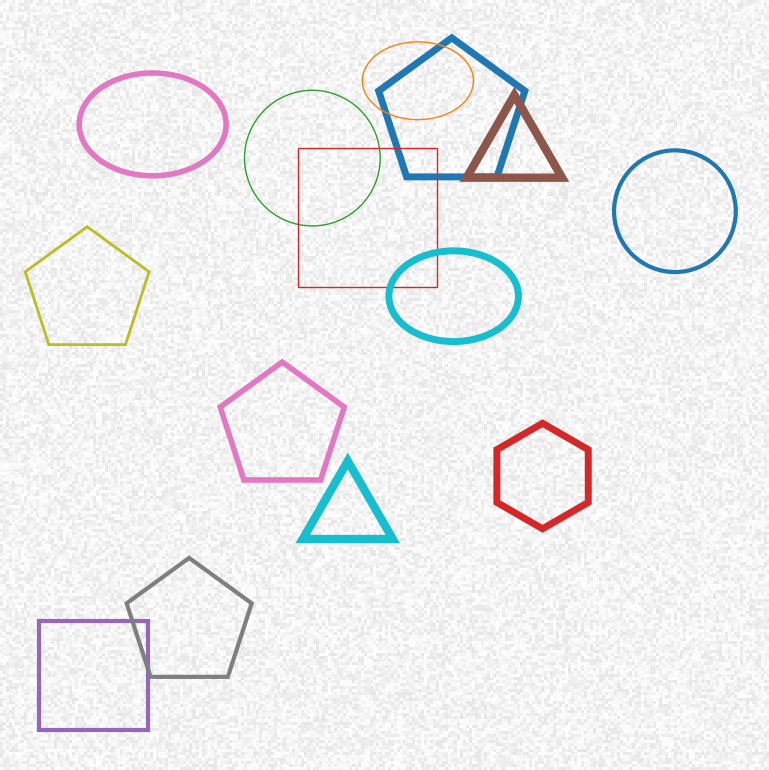[{"shape": "circle", "thickness": 1.5, "radius": 0.4, "center": [0.877, 0.726]}, {"shape": "pentagon", "thickness": 2.5, "radius": 0.5, "center": [0.587, 0.851]}, {"shape": "oval", "thickness": 0.5, "radius": 0.36, "center": [0.543, 0.895]}, {"shape": "circle", "thickness": 0.5, "radius": 0.44, "center": [0.406, 0.795]}, {"shape": "square", "thickness": 0.5, "radius": 0.45, "center": [0.478, 0.717]}, {"shape": "hexagon", "thickness": 2.5, "radius": 0.34, "center": [0.705, 0.382]}, {"shape": "square", "thickness": 1.5, "radius": 0.35, "center": [0.122, 0.123]}, {"shape": "triangle", "thickness": 3, "radius": 0.36, "center": [0.668, 0.805]}, {"shape": "oval", "thickness": 2, "radius": 0.48, "center": [0.198, 0.838]}, {"shape": "pentagon", "thickness": 2, "radius": 0.42, "center": [0.367, 0.445]}, {"shape": "pentagon", "thickness": 1.5, "radius": 0.43, "center": [0.246, 0.19]}, {"shape": "pentagon", "thickness": 1, "radius": 0.42, "center": [0.113, 0.621]}, {"shape": "triangle", "thickness": 3, "radius": 0.34, "center": [0.452, 0.334]}, {"shape": "oval", "thickness": 2.5, "radius": 0.42, "center": [0.589, 0.615]}]